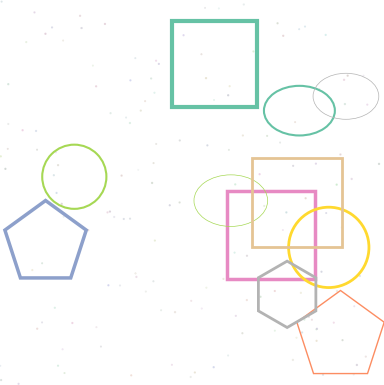[{"shape": "square", "thickness": 3, "radius": 0.56, "center": [0.557, 0.834]}, {"shape": "oval", "thickness": 1.5, "radius": 0.46, "center": [0.778, 0.713]}, {"shape": "pentagon", "thickness": 1, "radius": 0.6, "center": [0.884, 0.126]}, {"shape": "pentagon", "thickness": 2.5, "radius": 0.56, "center": [0.118, 0.368]}, {"shape": "square", "thickness": 2.5, "radius": 0.57, "center": [0.705, 0.39]}, {"shape": "oval", "thickness": 0.5, "radius": 0.48, "center": [0.6, 0.479]}, {"shape": "circle", "thickness": 1.5, "radius": 0.42, "center": [0.193, 0.541]}, {"shape": "circle", "thickness": 2, "radius": 0.52, "center": [0.854, 0.357]}, {"shape": "square", "thickness": 2, "radius": 0.58, "center": [0.772, 0.474]}, {"shape": "oval", "thickness": 0.5, "radius": 0.43, "center": [0.899, 0.75]}, {"shape": "hexagon", "thickness": 2, "radius": 0.43, "center": [0.746, 0.236]}]